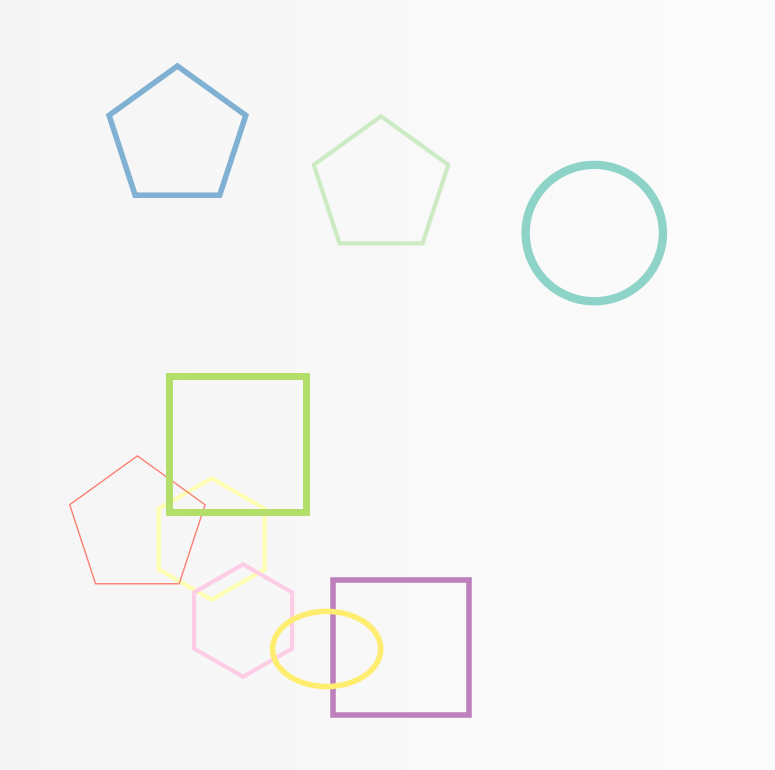[{"shape": "circle", "thickness": 3, "radius": 0.44, "center": [0.767, 0.697]}, {"shape": "hexagon", "thickness": 1.5, "radius": 0.39, "center": [0.273, 0.3]}, {"shape": "pentagon", "thickness": 0.5, "radius": 0.46, "center": [0.177, 0.316]}, {"shape": "pentagon", "thickness": 2, "radius": 0.46, "center": [0.229, 0.821]}, {"shape": "square", "thickness": 2.5, "radius": 0.44, "center": [0.306, 0.424]}, {"shape": "hexagon", "thickness": 1.5, "radius": 0.36, "center": [0.314, 0.194]}, {"shape": "square", "thickness": 2, "radius": 0.44, "center": [0.517, 0.159]}, {"shape": "pentagon", "thickness": 1.5, "radius": 0.46, "center": [0.492, 0.758]}, {"shape": "oval", "thickness": 2, "radius": 0.35, "center": [0.422, 0.157]}]